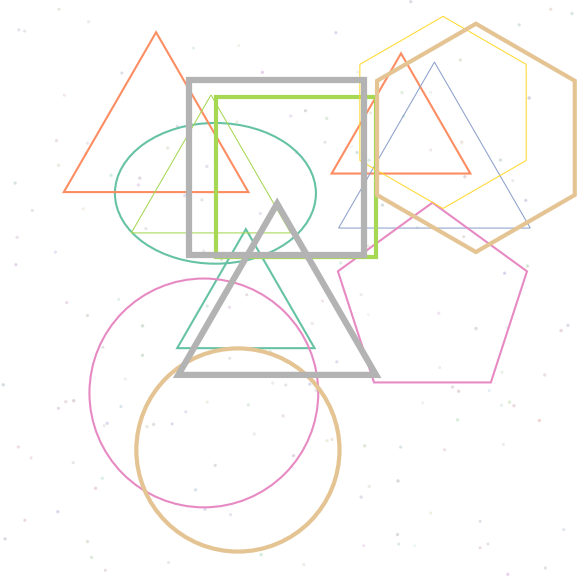[{"shape": "triangle", "thickness": 1, "radius": 0.69, "center": [0.426, 0.465]}, {"shape": "oval", "thickness": 1, "radius": 0.87, "center": [0.373, 0.664]}, {"shape": "triangle", "thickness": 1, "radius": 0.92, "center": [0.27, 0.759]}, {"shape": "triangle", "thickness": 1, "radius": 0.69, "center": [0.694, 0.768]}, {"shape": "triangle", "thickness": 0.5, "radius": 0.96, "center": [0.752, 0.7]}, {"shape": "circle", "thickness": 1, "radius": 0.99, "center": [0.353, 0.319]}, {"shape": "pentagon", "thickness": 1, "radius": 0.86, "center": [0.749, 0.476]}, {"shape": "triangle", "thickness": 0.5, "radius": 0.8, "center": [0.365, 0.675]}, {"shape": "square", "thickness": 2, "radius": 0.69, "center": [0.512, 0.692]}, {"shape": "hexagon", "thickness": 0.5, "radius": 0.83, "center": [0.767, 0.804]}, {"shape": "circle", "thickness": 2, "radius": 0.88, "center": [0.412, 0.22]}, {"shape": "hexagon", "thickness": 2, "radius": 0.99, "center": [0.824, 0.76]}, {"shape": "triangle", "thickness": 3, "radius": 0.99, "center": [0.48, 0.449]}, {"shape": "square", "thickness": 3, "radius": 0.76, "center": [0.479, 0.708]}]